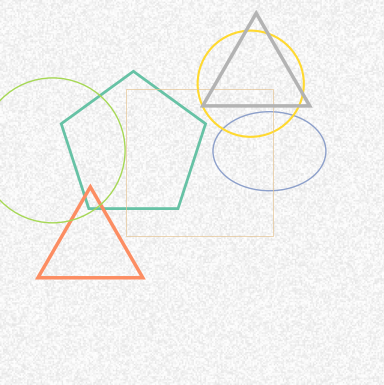[{"shape": "pentagon", "thickness": 2, "radius": 0.99, "center": [0.347, 0.618]}, {"shape": "triangle", "thickness": 2.5, "radius": 0.79, "center": [0.235, 0.357]}, {"shape": "oval", "thickness": 1, "radius": 0.73, "center": [0.7, 0.607]}, {"shape": "circle", "thickness": 1, "radius": 0.94, "center": [0.137, 0.609]}, {"shape": "circle", "thickness": 1.5, "radius": 0.69, "center": [0.651, 0.782]}, {"shape": "square", "thickness": 0.5, "radius": 0.96, "center": [0.518, 0.577]}, {"shape": "triangle", "thickness": 2.5, "radius": 0.8, "center": [0.665, 0.805]}]